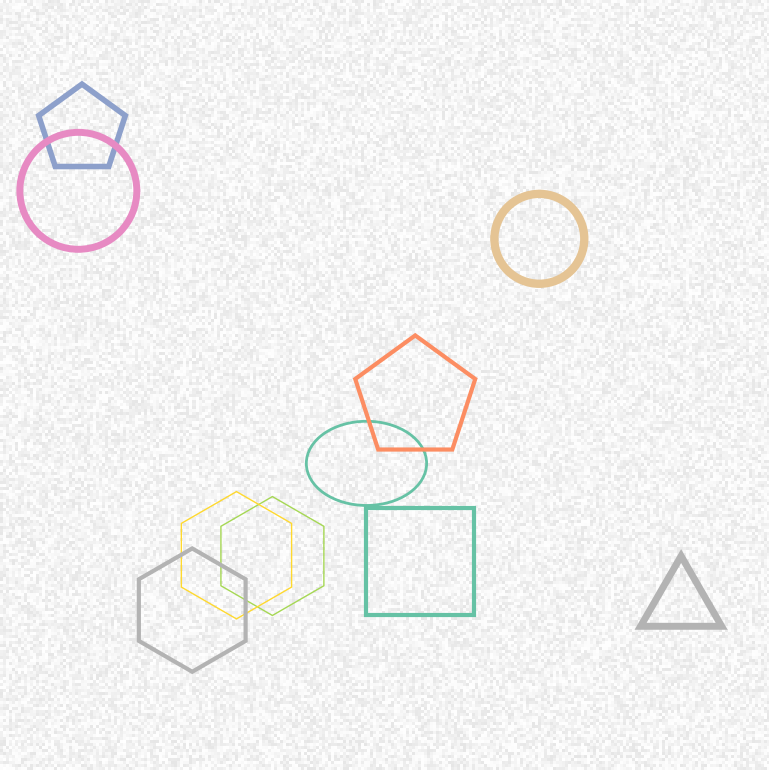[{"shape": "square", "thickness": 1.5, "radius": 0.35, "center": [0.545, 0.271]}, {"shape": "oval", "thickness": 1, "radius": 0.39, "center": [0.476, 0.398]}, {"shape": "pentagon", "thickness": 1.5, "radius": 0.41, "center": [0.539, 0.482]}, {"shape": "pentagon", "thickness": 2, "radius": 0.3, "center": [0.106, 0.832]}, {"shape": "circle", "thickness": 2.5, "radius": 0.38, "center": [0.102, 0.752]}, {"shape": "hexagon", "thickness": 0.5, "radius": 0.39, "center": [0.354, 0.278]}, {"shape": "hexagon", "thickness": 0.5, "radius": 0.41, "center": [0.307, 0.279]}, {"shape": "circle", "thickness": 3, "radius": 0.29, "center": [0.7, 0.69]}, {"shape": "hexagon", "thickness": 1.5, "radius": 0.4, "center": [0.25, 0.208]}, {"shape": "triangle", "thickness": 2.5, "radius": 0.3, "center": [0.885, 0.217]}]